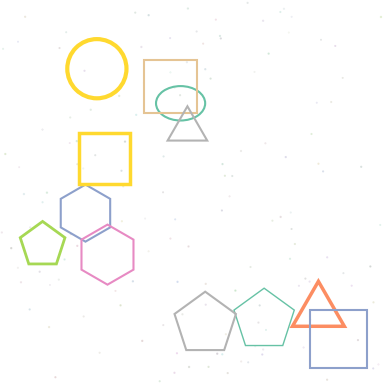[{"shape": "oval", "thickness": 1.5, "radius": 0.32, "center": [0.469, 0.732]}, {"shape": "pentagon", "thickness": 1, "radius": 0.41, "center": [0.686, 0.169]}, {"shape": "triangle", "thickness": 2.5, "radius": 0.39, "center": [0.827, 0.191]}, {"shape": "hexagon", "thickness": 1.5, "radius": 0.37, "center": [0.222, 0.446]}, {"shape": "square", "thickness": 1.5, "radius": 0.37, "center": [0.88, 0.119]}, {"shape": "hexagon", "thickness": 1.5, "radius": 0.39, "center": [0.279, 0.339]}, {"shape": "pentagon", "thickness": 2, "radius": 0.31, "center": [0.111, 0.364]}, {"shape": "circle", "thickness": 3, "radius": 0.38, "center": [0.252, 0.822]}, {"shape": "square", "thickness": 2.5, "radius": 0.33, "center": [0.271, 0.588]}, {"shape": "square", "thickness": 1.5, "radius": 0.34, "center": [0.442, 0.775]}, {"shape": "triangle", "thickness": 1.5, "radius": 0.3, "center": [0.487, 0.665]}, {"shape": "pentagon", "thickness": 1.5, "radius": 0.42, "center": [0.533, 0.159]}]